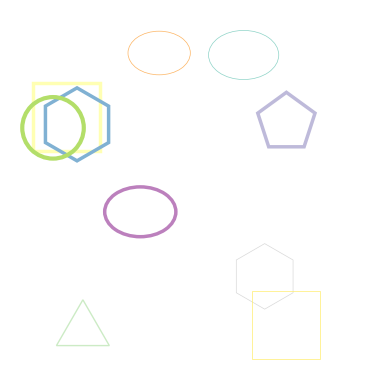[{"shape": "oval", "thickness": 0.5, "radius": 0.46, "center": [0.633, 0.857]}, {"shape": "square", "thickness": 2.5, "radius": 0.44, "center": [0.172, 0.696]}, {"shape": "pentagon", "thickness": 2.5, "radius": 0.39, "center": [0.744, 0.682]}, {"shape": "hexagon", "thickness": 2.5, "radius": 0.47, "center": [0.2, 0.677]}, {"shape": "oval", "thickness": 0.5, "radius": 0.4, "center": [0.413, 0.862]}, {"shape": "circle", "thickness": 3, "radius": 0.4, "center": [0.138, 0.668]}, {"shape": "hexagon", "thickness": 0.5, "radius": 0.43, "center": [0.688, 0.282]}, {"shape": "oval", "thickness": 2.5, "radius": 0.46, "center": [0.364, 0.45]}, {"shape": "triangle", "thickness": 1, "radius": 0.4, "center": [0.215, 0.142]}, {"shape": "square", "thickness": 0.5, "radius": 0.44, "center": [0.743, 0.155]}]